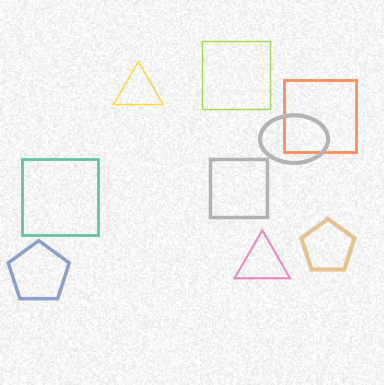[{"shape": "square", "thickness": 2, "radius": 0.49, "center": [0.156, 0.488]}, {"shape": "square", "thickness": 2, "radius": 0.47, "center": [0.831, 0.699]}, {"shape": "pentagon", "thickness": 2.5, "radius": 0.42, "center": [0.101, 0.292]}, {"shape": "triangle", "thickness": 1.5, "radius": 0.42, "center": [0.681, 0.319]}, {"shape": "square", "thickness": 1, "radius": 0.44, "center": [0.614, 0.805]}, {"shape": "triangle", "thickness": 1, "radius": 0.37, "center": [0.359, 0.766]}, {"shape": "pentagon", "thickness": 3, "radius": 0.36, "center": [0.852, 0.359]}, {"shape": "oval", "thickness": 3, "radius": 0.44, "center": [0.764, 0.639]}, {"shape": "square", "thickness": 2.5, "radius": 0.37, "center": [0.62, 0.511]}]